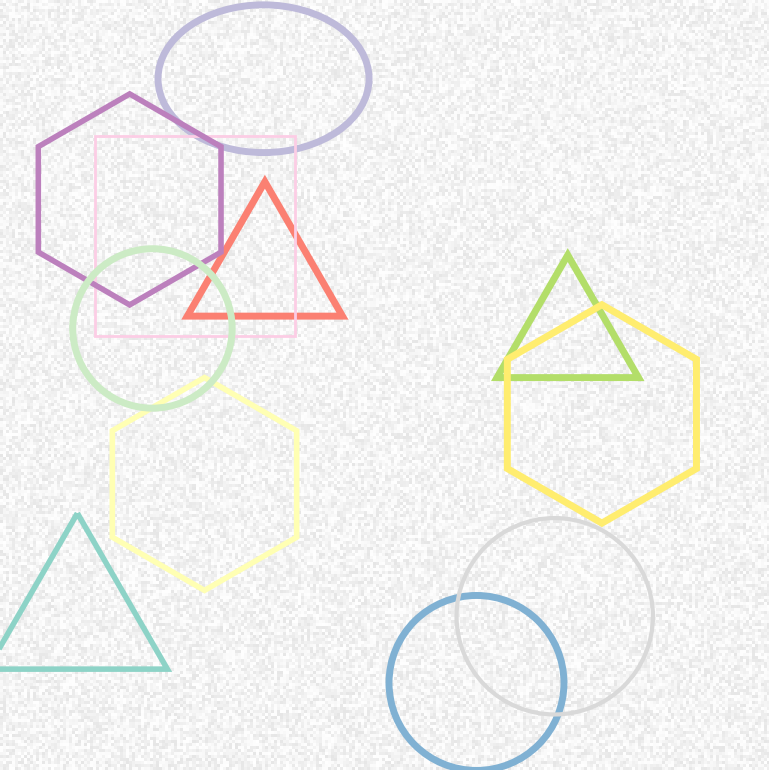[{"shape": "triangle", "thickness": 2, "radius": 0.67, "center": [0.1, 0.198]}, {"shape": "hexagon", "thickness": 2, "radius": 0.69, "center": [0.266, 0.371]}, {"shape": "oval", "thickness": 2.5, "radius": 0.69, "center": [0.342, 0.898]}, {"shape": "triangle", "thickness": 2.5, "radius": 0.58, "center": [0.344, 0.648]}, {"shape": "circle", "thickness": 2.5, "radius": 0.57, "center": [0.619, 0.113]}, {"shape": "triangle", "thickness": 2.5, "radius": 0.53, "center": [0.737, 0.563]}, {"shape": "square", "thickness": 1, "radius": 0.65, "center": [0.253, 0.694]}, {"shape": "circle", "thickness": 1.5, "radius": 0.64, "center": [0.72, 0.2]}, {"shape": "hexagon", "thickness": 2, "radius": 0.68, "center": [0.168, 0.741]}, {"shape": "circle", "thickness": 2.5, "radius": 0.52, "center": [0.198, 0.573]}, {"shape": "hexagon", "thickness": 2.5, "radius": 0.71, "center": [0.782, 0.462]}]